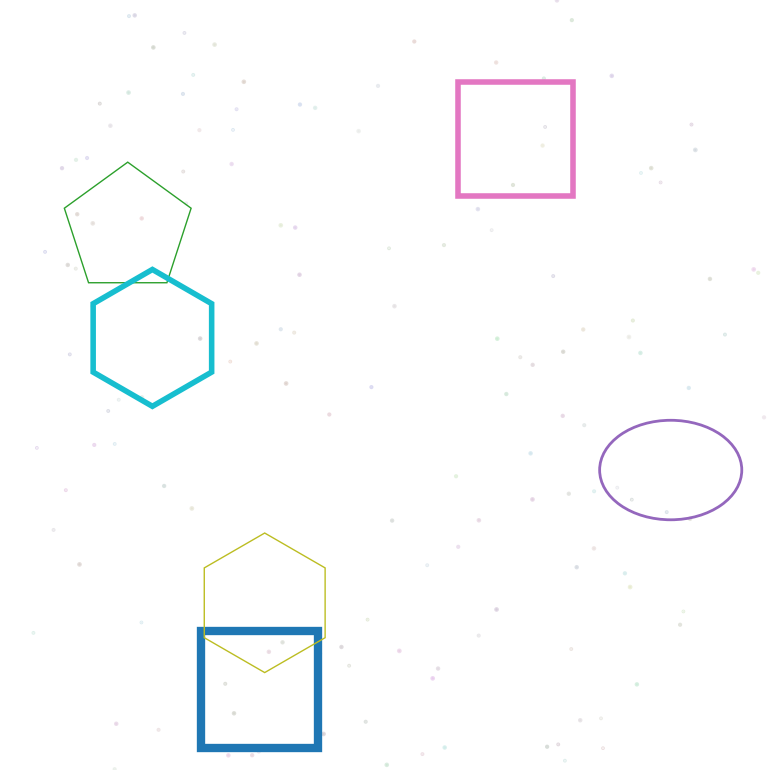[{"shape": "square", "thickness": 3, "radius": 0.38, "center": [0.337, 0.104]}, {"shape": "pentagon", "thickness": 0.5, "radius": 0.43, "center": [0.166, 0.703]}, {"shape": "oval", "thickness": 1, "radius": 0.46, "center": [0.871, 0.39]}, {"shape": "square", "thickness": 2, "radius": 0.37, "center": [0.669, 0.819]}, {"shape": "hexagon", "thickness": 0.5, "radius": 0.45, "center": [0.344, 0.217]}, {"shape": "hexagon", "thickness": 2, "radius": 0.44, "center": [0.198, 0.561]}]